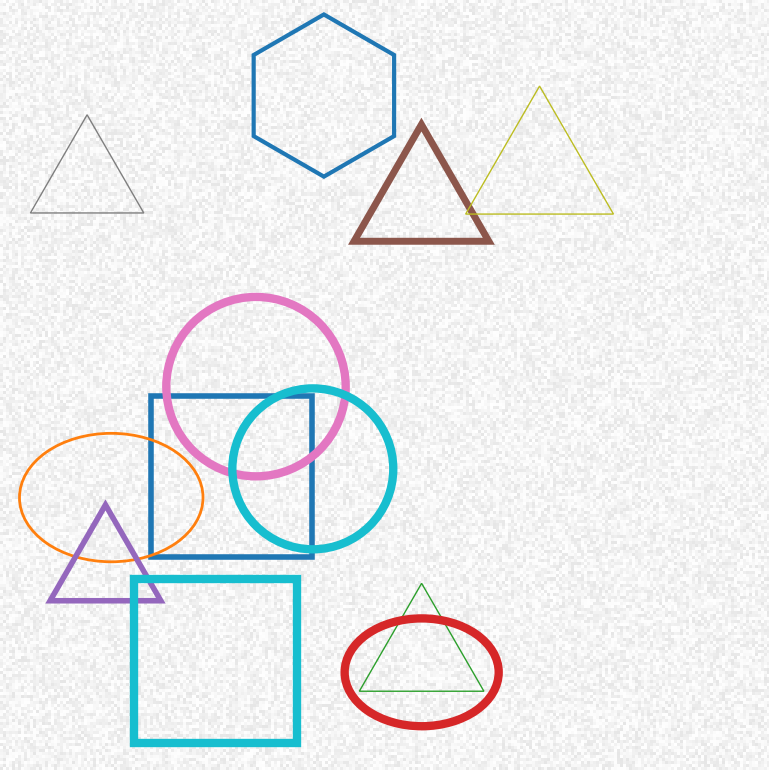[{"shape": "hexagon", "thickness": 1.5, "radius": 0.53, "center": [0.421, 0.876]}, {"shape": "square", "thickness": 2, "radius": 0.52, "center": [0.301, 0.381]}, {"shape": "oval", "thickness": 1, "radius": 0.6, "center": [0.144, 0.354]}, {"shape": "triangle", "thickness": 0.5, "radius": 0.47, "center": [0.548, 0.149]}, {"shape": "oval", "thickness": 3, "radius": 0.5, "center": [0.548, 0.127]}, {"shape": "triangle", "thickness": 2, "radius": 0.41, "center": [0.137, 0.261]}, {"shape": "triangle", "thickness": 2.5, "radius": 0.51, "center": [0.547, 0.737]}, {"shape": "circle", "thickness": 3, "radius": 0.58, "center": [0.332, 0.498]}, {"shape": "triangle", "thickness": 0.5, "radius": 0.42, "center": [0.113, 0.766]}, {"shape": "triangle", "thickness": 0.5, "radius": 0.55, "center": [0.701, 0.777]}, {"shape": "circle", "thickness": 3, "radius": 0.52, "center": [0.406, 0.391]}, {"shape": "square", "thickness": 3, "radius": 0.53, "center": [0.28, 0.142]}]